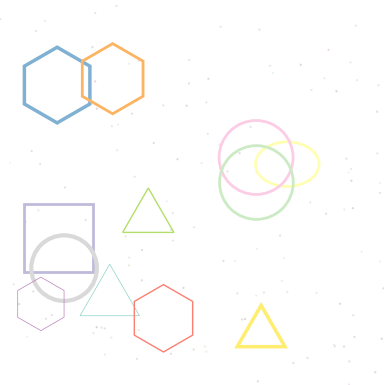[{"shape": "triangle", "thickness": 0.5, "radius": 0.45, "center": [0.285, 0.225]}, {"shape": "oval", "thickness": 2, "radius": 0.41, "center": [0.746, 0.574]}, {"shape": "square", "thickness": 2, "radius": 0.45, "center": [0.152, 0.381]}, {"shape": "hexagon", "thickness": 1, "radius": 0.44, "center": [0.425, 0.173]}, {"shape": "hexagon", "thickness": 2.5, "radius": 0.49, "center": [0.148, 0.779]}, {"shape": "hexagon", "thickness": 2, "radius": 0.46, "center": [0.293, 0.796]}, {"shape": "triangle", "thickness": 1, "radius": 0.38, "center": [0.385, 0.435]}, {"shape": "circle", "thickness": 2, "radius": 0.48, "center": [0.665, 0.591]}, {"shape": "circle", "thickness": 3, "radius": 0.43, "center": [0.167, 0.304]}, {"shape": "hexagon", "thickness": 0.5, "radius": 0.35, "center": [0.106, 0.211]}, {"shape": "circle", "thickness": 2, "radius": 0.48, "center": [0.666, 0.526]}, {"shape": "triangle", "thickness": 2.5, "radius": 0.36, "center": [0.678, 0.135]}]